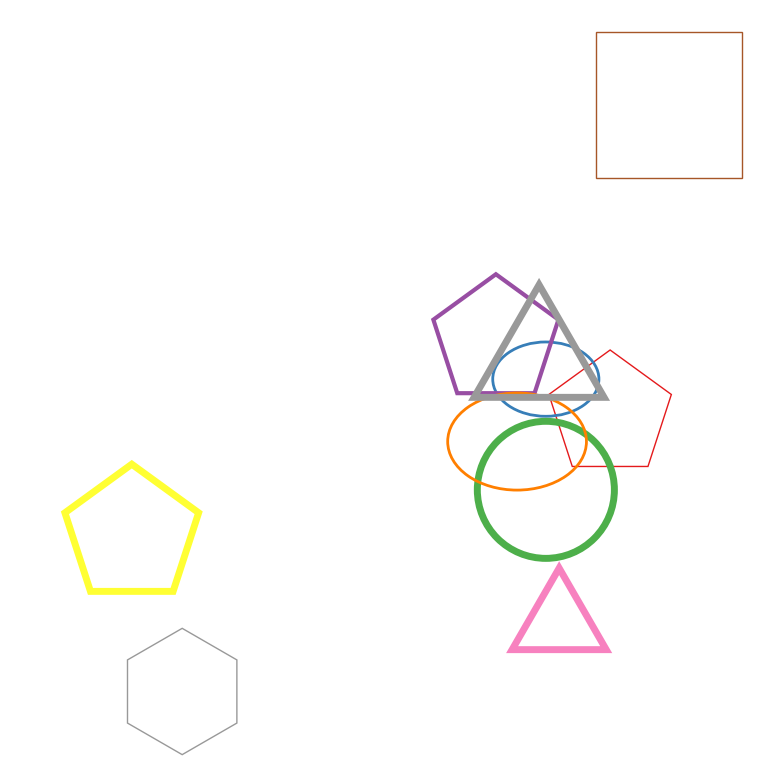[{"shape": "pentagon", "thickness": 0.5, "radius": 0.42, "center": [0.792, 0.462]}, {"shape": "oval", "thickness": 1, "radius": 0.34, "center": [0.709, 0.508]}, {"shape": "circle", "thickness": 2.5, "radius": 0.45, "center": [0.709, 0.364]}, {"shape": "pentagon", "thickness": 1.5, "radius": 0.43, "center": [0.644, 0.558]}, {"shape": "oval", "thickness": 1, "radius": 0.45, "center": [0.672, 0.427]}, {"shape": "pentagon", "thickness": 2.5, "radius": 0.46, "center": [0.171, 0.306]}, {"shape": "square", "thickness": 0.5, "radius": 0.48, "center": [0.869, 0.864]}, {"shape": "triangle", "thickness": 2.5, "radius": 0.35, "center": [0.726, 0.192]}, {"shape": "triangle", "thickness": 2.5, "radius": 0.49, "center": [0.7, 0.533]}, {"shape": "hexagon", "thickness": 0.5, "radius": 0.41, "center": [0.237, 0.102]}]